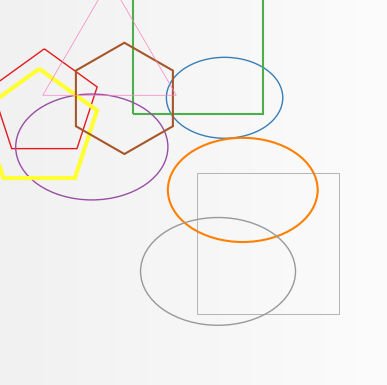[{"shape": "pentagon", "thickness": 1, "radius": 0.72, "center": [0.114, 0.73]}, {"shape": "oval", "thickness": 1, "radius": 0.75, "center": [0.58, 0.746]}, {"shape": "square", "thickness": 1.5, "radius": 0.84, "center": [0.511, 0.872]}, {"shape": "oval", "thickness": 1, "radius": 0.98, "center": [0.237, 0.618]}, {"shape": "oval", "thickness": 1.5, "radius": 0.97, "center": [0.626, 0.507]}, {"shape": "pentagon", "thickness": 3, "radius": 0.78, "center": [0.101, 0.665]}, {"shape": "hexagon", "thickness": 1.5, "radius": 0.72, "center": [0.321, 0.744]}, {"shape": "triangle", "thickness": 0.5, "radius": 0.99, "center": [0.283, 0.852]}, {"shape": "oval", "thickness": 1, "radius": 1.0, "center": [0.563, 0.295]}, {"shape": "square", "thickness": 0.5, "radius": 0.92, "center": [0.692, 0.367]}]